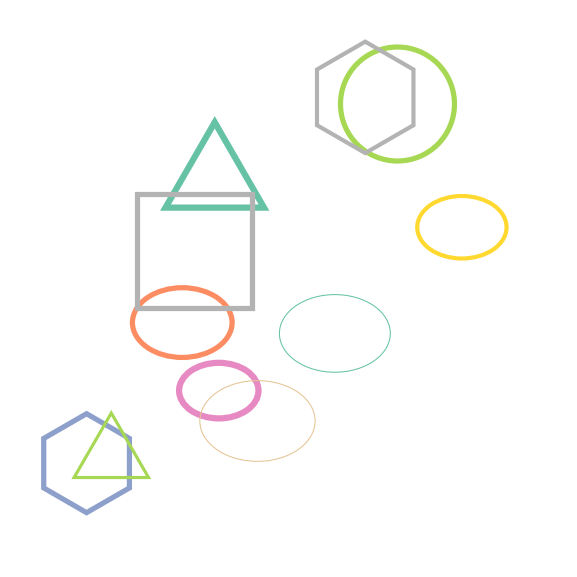[{"shape": "triangle", "thickness": 3, "radius": 0.49, "center": [0.372, 0.689]}, {"shape": "oval", "thickness": 0.5, "radius": 0.48, "center": [0.58, 0.422]}, {"shape": "oval", "thickness": 2.5, "radius": 0.43, "center": [0.316, 0.441]}, {"shape": "hexagon", "thickness": 2.5, "radius": 0.43, "center": [0.15, 0.197]}, {"shape": "oval", "thickness": 3, "radius": 0.34, "center": [0.379, 0.323]}, {"shape": "triangle", "thickness": 1.5, "radius": 0.37, "center": [0.193, 0.209]}, {"shape": "circle", "thickness": 2.5, "radius": 0.49, "center": [0.688, 0.819]}, {"shape": "oval", "thickness": 2, "radius": 0.39, "center": [0.8, 0.606]}, {"shape": "oval", "thickness": 0.5, "radius": 0.5, "center": [0.446, 0.27]}, {"shape": "square", "thickness": 2.5, "radius": 0.49, "center": [0.337, 0.565]}, {"shape": "hexagon", "thickness": 2, "radius": 0.48, "center": [0.632, 0.831]}]